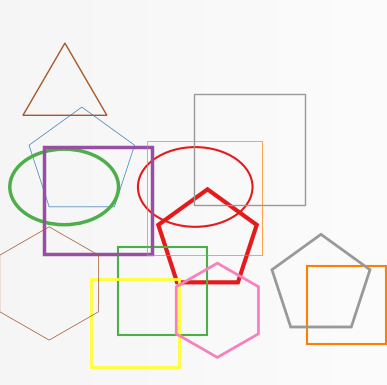[{"shape": "pentagon", "thickness": 3, "radius": 0.67, "center": [0.535, 0.375]}, {"shape": "oval", "thickness": 1.5, "radius": 0.74, "center": [0.504, 0.514]}, {"shape": "pentagon", "thickness": 0.5, "radius": 0.72, "center": [0.211, 0.579]}, {"shape": "square", "thickness": 1.5, "radius": 0.57, "center": [0.419, 0.244]}, {"shape": "oval", "thickness": 2.5, "radius": 0.7, "center": [0.166, 0.514]}, {"shape": "square", "thickness": 2.5, "radius": 0.7, "center": [0.253, 0.48]}, {"shape": "square", "thickness": 0.5, "radius": 0.74, "center": [0.529, 0.486]}, {"shape": "square", "thickness": 1.5, "radius": 0.51, "center": [0.894, 0.208]}, {"shape": "square", "thickness": 2, "radius": 0.57, "center": [0.348, 0.161]}, {"shape": "hexagon", "thickness": 0.5, "radius": 0.74, "center": [0.127, 0.264]}, {"shape": "triangle", "thickness": 1, "radius": 0.63, "center": [0.168, 0.763]}, {"shape": "hexagon", "thickness": 2, "radius": 0.61, "center": [0.561, 0.194]}, {"shape": "square", "thickness": 1, "radius": 0.72, "center": [0.644, 0.611]}, {"shape": "pentagon", "thickness": 2, "radius": 0.67, "center": [0.828, 0.258]}]